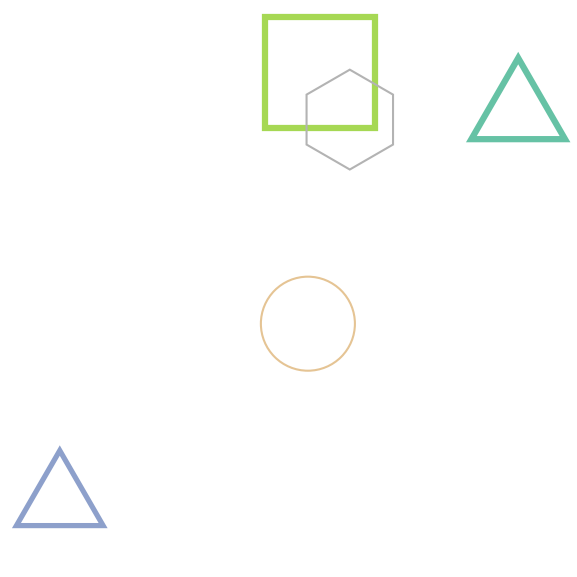[{"shape": "triangle", "thickness": 3, "radius": 0.47, "center": [0.897, 0.805]}, {"shape": "triangle", "thickness": 2.5, "radius": 0.43, "center": [0.104, 0.132]}, {"shape": "square", "thickness": 3, "radius": 0.48, "center": [0.554, 0.873]}, {"shape": "circle", "thickness": 1, "radius": 0.41, "center": [0.533, 0.439]}, {"shape": "hexagon", "thickness": 1, "radius": 0.43, "center": [0.606, 0.792]}]